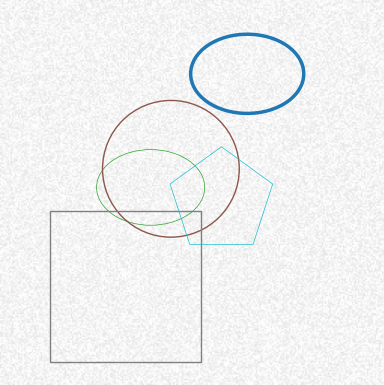[{"shape": "oval", "thickness": 2.5, "radius": 0.73, "center": [0.642, 0.808]}, {"shape": "oval", "thickness": 0.5, "radius": 0.7, "center": [0.391, 0.513]}, {"shape": "circle", "thickness": 1, "radius": 0.89, "center": [0.444, 0.562]}, {"shape": "square", "thickness": 1, "radius": 0.98, "center": [0.326, 0.256]}, {"shape": "pentagon", "thickness": 0.5, "radius": 0.7, "center": [0.575, 0.479]}]